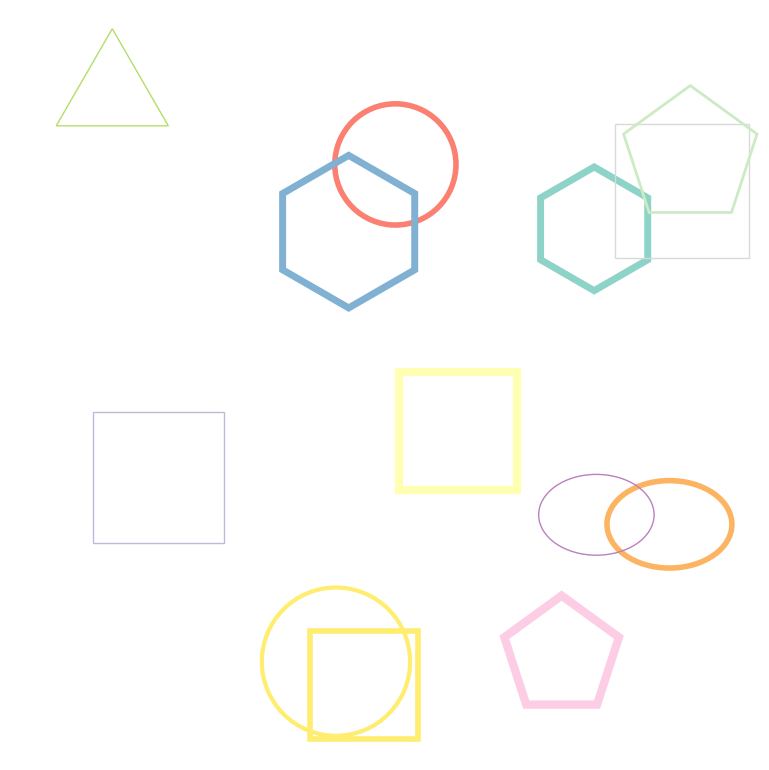[{"shape": "hexagon", "thickness": 2.5, "radius": 0.4, "center": [0.772, 0.703]}, {"shape": "square", "thickness": 3, "radius": 0.38, "center": [0.595, 0.441]}, {"shape": "square", "thickness": 0.5, "radius": 0.42, "center": [0.206, 0.38]}, {"shape": "circle", "thickness": 2, "radius": 0.39, "center": [0.513, 0.786]}, {"shape": "hexagon", "thickness": 2.5, "radius": 0.5, "center": [0.453, 0.699]}, {"shape": "oval", "thickness": 2, "radius": 0.41, "center": [0.869, 0.319]}, {"shape": "triangle", "thickness": 0.5, "radius": 0.42, "center": [0.146, 0.879]}, {"shape": "pentagon", "thickness": 3, "radius": 0.39, "center": [0.729, 0.148]}, {"shape": "square", "thickness": 0.5, "radius": 0.43, "center": [0.886, 0.752]}, {"shape": "oval", "thickness": 0.5, "radius": 0.37, "center": [0.775, 0.331]}, {"shape": "pentagon", "thickness": 1, "radius": 0.46, "center": [0.896, 0.798]}, {"shape": "square", "thickness": 2, "radius": 0.35, "center": [0.473, 0.11]}, {"shape": "circle", "thickness": 1.5, "radius": 0.48, "center": [0.436, 0.141]}]